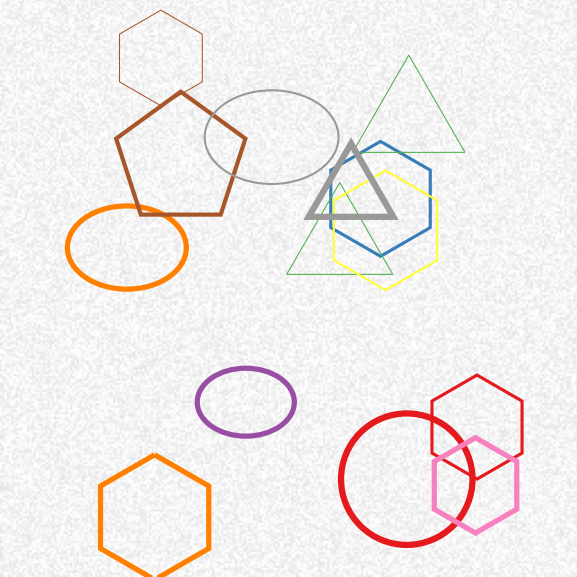[{"shape": "circle", "thickness": 3, "radius": 0.57, "center": [0.704, 0.169]}, {"shape": "hexagon", "thickness": 1.5, "radius": 0.45, "center": [0.826, 0.26]}, {"shape": "hexagon", "thickness": 1.5, "radius": 0.5, "center": [0.659, 0.655]}, {"shape": "triangle", "thickness": 0.5, "radius": 0.56, "center": [0.708, 0.791]}, {"shape": "triangle", "thickness": 0.5, "radius": 0.53, "center": [0.588, 0.577]}, {"shape": "oval", "thickness": 2.5, "radius": 0.42, "center": [0.426, 0.303]}, {"shape": "oval", "thickness": 2.5, "radius": 0.51, "center": [0.22, 0.57]}, {"shape": "hexagon", "thickness": 2.5, "radius": 0.54, "center": [0.268, 0.103]}, {"shape": "hexagon", "thickness": 1, "radius": 0.52, "center": [0.668, 0.6]}, {"shape": "hexagon", "thickness": 0.5, "radius": 0.41, "center": [0.279, 0.899]}, {"shape": "pentagon", "thickness": 2, "radius": 0.59, "center": [0.313, 0.723]}, {"shape": "hexagon", "thickness": 2.5, "radius": 0.41, "center": [0.823, 0.159]}, {"shape": "oval", "thickness": 1, "radius": 0.58, "center": [0.47, 0.762]}, {"shape": "triangle", "thickness": 3, "radius": 0.42, "center": [0.608, 0.666]}]